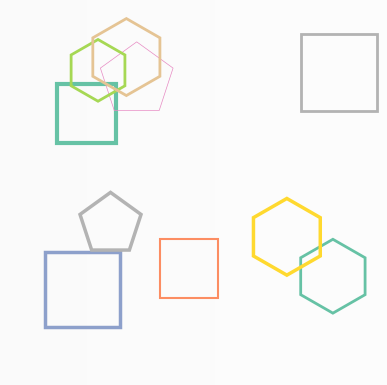[{"shape": "square", "thickness": 3, "radius": 0.38, "center": [0.223, 0.705]}, {"shape": "hexagon", "thickness": 2, "radius": 0.48, "center": [0.859, 0.283]}, {"shape": "square", "thickness": 1.5, "radius": 0.38, "center": [0.488, 0.302]}, {"shape": "square", "thickness": 2.5, "radius": 0.48, "center": [0.214, 0.247]}, {"shape": "pentagon", "thickness": 0.5, "radius": 0.49, "center": [0.353, 0.793]}, {"shape": "hexagon", "thickness": 2, "radius": 0.4, "center": [0.253, 0.817]}, {"shape": "hexagon", "thickness": 2.5, "radius": 0.5, "center": [0.74, 0.385]}, {"shape": "hexagon", "thickness": 2, "radius": 0.5, "center": [0.326, 0.852]}, {"shape": "square", "thickness": 2, "radius": 0.49, "center": [0.875, 0.812]}, {"shape": "pentagon", "thickness": 2.5, "radius": 0.41, "center": [0.285, 0.417]}]